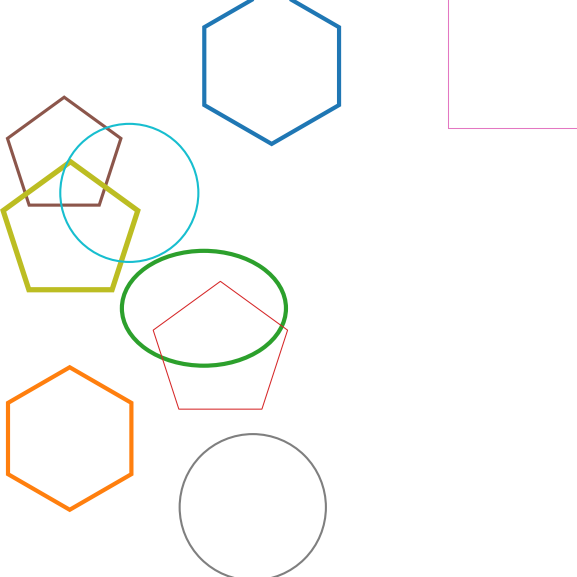[{"shape": "hexagon", "thickness": 2, "radius": 0.67, "center": [0.47, 0.885]}, {"shape": "hexagon", "thickness": 2, "radius": 0.62, "center": [0.121, 0.24]}, {"shape": "oval", "thickness": 2, "radius": 0.71, "center": [0.353, 0.465]}, {"shape": "pentagon", "thickness": 0.5, "radius": 0.61, "center": [0.382, 0.39]}, {"shape": "pentagon", "thickness": 1.5, "radius": 0.52, "center": [0.111, 0.727]}, {"shape": "square", "thickness": 0.5, "radius": 0.57, "center": [0.889, 0.89]}, {"shape": "circle", "thickness": 1, "radius": 0.63, "center": [0.438, 0.121]}, {"shape": "pentagon", "thickness": 2.5, "radius": 0.61, "center": [0.122, 0.597]}, {"shape": "circle", "thickness": 1, "radius": 0.6, "center": [0.224, 0.665]}]